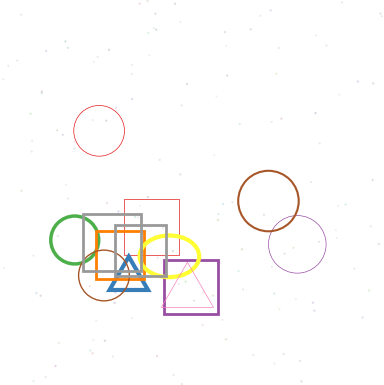[{"shape": "square", "thickness": 0.5, "radius": 0.36, "center": [0.393, 0.411]}, {"shape": "circle", "thickness": 0.5, "radius": 0.33, "center": [0.257, 0.66]}, {"shape": "triangle", "thickness": 3, "radius": 0.29, "center": [0.335, 0.276]}, {"shape": "circle", "thickness": 2.5, "radius": 0.31, "center": [0.194, 0.377]}, {"shape": "circle", "thickness": 0.5, "radius": 0.37, "center": [0.772, 0.365]}, {"shape": "square", "thickness": 2, "radius": 0.35, "center": [0.496, 0.255]}, {"shape": "square", "thickness": 2, "radius": 0.31, "center": [0.312, 0.338]}, {"shape": "oval", "thickness": 3, "radius": 0.39, "center": [0.44, 0.334]}, {"shape": "circle", "thickness": 1, "radius": 0.33, "center": [0.27, 0.284]}, {"shape": "circle", "thickness": 1.5, "radius": 0.39, "center": [0.697, 0.478]}, {"shape": "triangle", "thickness": 0.5, "radius": 0.39, "center": [0.487, 0.241]}, {"shape": "square", "thickness": 2, "radius": 0.37, "center": [0.291, 0.37]}, {"shape": "square", "thickness": 2, "radius": 0.33, "center": [0.364, 0.349]}]